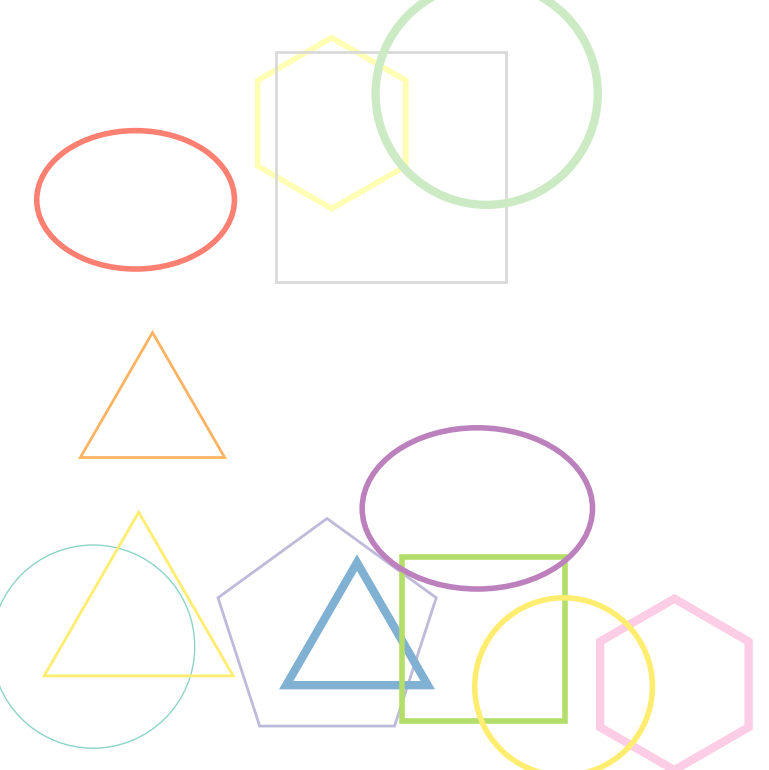[{"shape": "circle", "thickness": 0.5, "radius": 0.66, "center": [0.121, 0.16]}, {"shape": "hexagon", "thickness": 2, "radius": 0.56, "center": [0.431, 0.84]}, {"shape": "pentagon", "thickness": 1, "radius": 0.75, "center": [0.425, 0.178]}, {"shape": "oval", "thickness": 2, "radius": 0.64, "center": [0.176, 0.74]}, {"shape": "triangle", "thickness": 3, "radius": 0.53, "center": [0.464, 0.163]}, {"shape": "triangle", "thickness": 1, "radius": 0.54, "center": [0.198, 0.46]}, {"shape": "square", "thickness": 2, "radius": 0.53, "center": [0.628, 0.17]}, {"shape": "hexagon", "thickness": 3, "radius": 0.56, "center": [0.876, 0.111]}, {"shape": "square", "thickness": 1, "radius": 0.75, "center": [0.508, 0.783]}, {"shape": "oval", "thickness": 2, "radius": 0.75, "center": [0.62, 0.34]}, {"shape": "circle", "thickness": 3, "radius": 0.72, "center": [0.632, 0.878]}, {"shape": "circle", "thickness": 2, "radius": 0.58, "center": [0.732, 0.108]}, {"shape": "triangle", "thickness": 1, "radius": 0.71, "center": [0.18, 0.193]}]